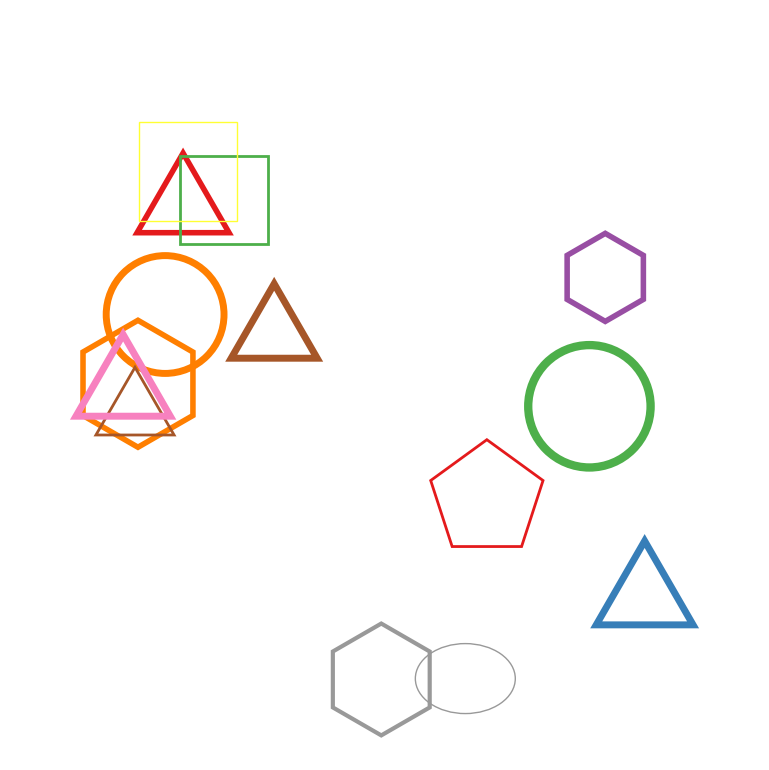[{"shape": "triangle", "thickness": 2, "radius": 0.34, "center": [0.238, 0.732]}, {"shape": "pentagon", "thickness": 1, "radius": 0.38, "center": [0.632, 0.352]}, {"shape": "triangle", "thickness": 2.5, "radius": 0.36, "center": [0.837, 0.225]}, {"shape": "circle", "thickness": 3, "radius": 0.4, "center": [0.765, 0.472]}, {"shape": "square", "thickness": 1, "radius": 0.29, "center": [0.291, 0.741]}, {"shape": "hexagon", "thickness": 2, "radius": 0.29, "center": [0.786, 0.64]}, {"shape": "hexagon", "thickness": 2, "radius": 0.41, "center": [0.179, 0.502]}, {"shape": "circle", "thickness": 2.5, "radius": 0.38, "center": [0.214, 0.592]}, {"shape": "square", "thickness": 0.5, "radius": 0.32, "center": [0.244, 0.777]}, {"shape": "triangle", "thickness": 1, "radius": 0.29, "center": [0.175, 0.464]}, {"shape": "triangle", "thickness": 2.5, "radius": 0.32, "center": [0.356, 0.567]}, {"shape": "triangle", "thickness": 2.5, "radius": 0.35, "center": [0.16, 0.495]}, {"shape": "oval", "thickness": 0.5, "radius": 0.32, "center": [0.604, 0.119]}, {"shape": "hexagon", "thickness": 1.5, "radius": 0.36, "center": [0.495, 0.118]}]